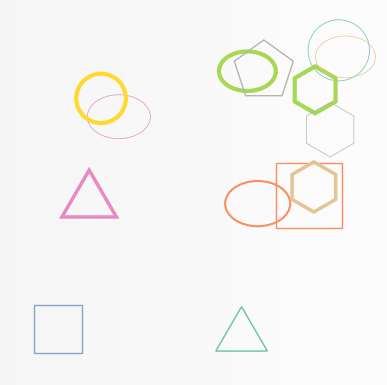[{"shape": "circle", "thickness": 0.5, "radius": 0.4, "center": [0.874, 0.869]}, {"shape": "triangle", "thickness": 1, "radius": 0.38, "center": [0.623, 0.127]}, {"shape": "oval", "thickness": 1.5, "radius": 0.42, "center": [0.665, 0.471]}, {"shape": "square", "thickness": 1, "radius": 0.43, "center": [0.796, 0.492]}, {"shape": "square", "thickness": 1, "radius": 0.31, "center": [0.15, 0.146]}, {"shape": "oval", "thickness": 0.5, "radius": 0.41, "center": [0.307, 0.697]}, {"shape": "triangle", "thickness": 2.5, "radius": 0.41, "center": [0.23, 0.477]}, {"shape": "hexagon", "thickness": 3, "radius": 0.3, "center": [0.813, 0.767]}, {"shape": "oval", "thickness": 3, "radius": 0.37, "center": [0.638, 0.815]}, {"shape": "circle", "thickness": 3, "radius": 0.32, "center": [0.261, 0.745]}, {"shape": "hexagon", "thickness": 2.5, "radius": 0.32, "center": [0.81, 0.514]}, {"shape": "oval", "thickness": 0.5, "radius": 0.39, "center": [0.892, 0.852]}, {"shape": "pentagon", "thickness": 1, "radius": 0.4, "center": [0.681, 0.816]}, {"shape": "hexagon", "thickness": 0.5, "radius": 0.35, "center": [0.852, 0.663]}]